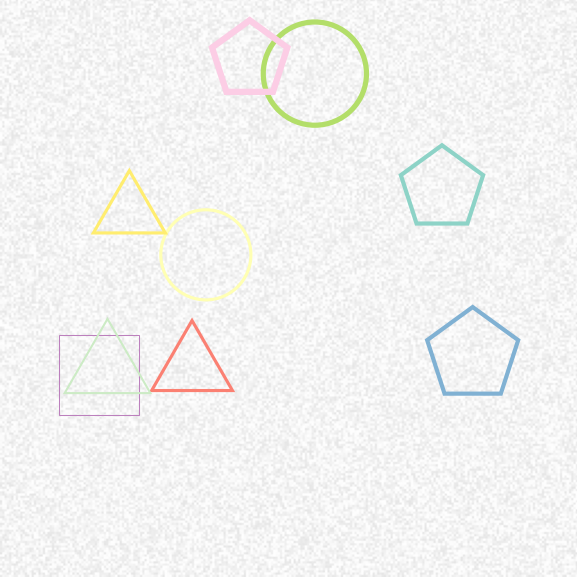[{"shape": "pentagon", "thickness": 2, "radius": 0.37, "center": [0.765, 0.673]}, {"shape": "circle", "thickness": 1.5, "radius": 0.39, "center": [0.356, 0.558]}, {"shape": "triangle", "thickness": 1.5, "radius": 0.4, "center": [0.333, 0.363]}, {"shape": "pentagon", "thickness": 2, "radius": 0.41, "center": [0.818, 0.385]}, {"shape": "circle", "thickness": 2.5, "radius": 0.45, "center": [0.545, 0.872]}, {"shape": "pentagon", "thickness": 3, "radius": 0.34, "center": [0.432, 0.896]}, {"shape": "square", "thickness": 0.5, "radius": 0.34, "center": [0.172, 0.349]}, {"shape": "triangle", "thickness": 1, "radius": 0.43, "center": [0.186, 0.361]}, {"shape": "triangle", "thickness": 1.5, "radius": 0.36, "center": [0.224, 0.632]}]